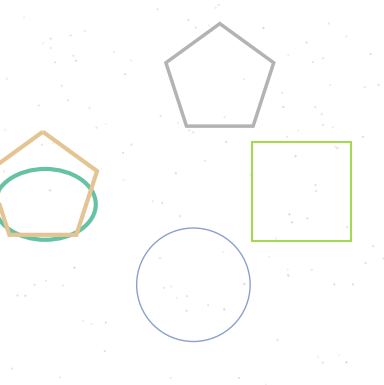[{"shape": "oval", "thickness": 3, "radius": 0.66, "center": [0.117, 0.469]}, {"shape": "circle", "thickness": 1, "radius": 0.74, "center": [0.502, 0.26]}, {"shape": "square", "thickness": 1.5, "radius": 0.64, "center": [0.784, 0.503]}, {"shape": "pentagon", "thickness": 3, "radius": 0.74, "center": [0.111, 0.51]}, {"shape": "pentagon", "thickness": 2.5, "radius": 0.74, "center": [0.571, 0.791]}]